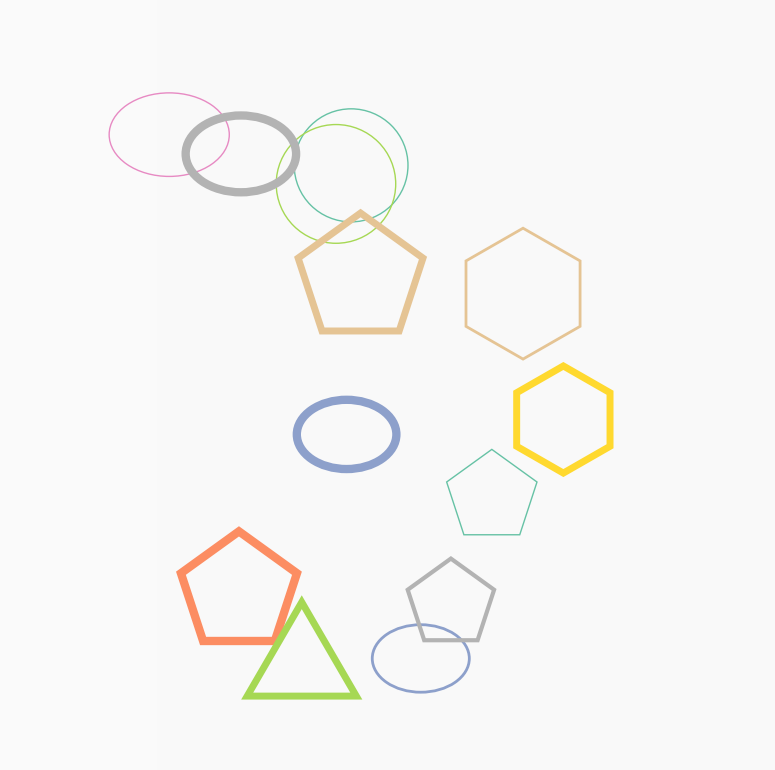[{"shape": "pentagon", "thickness": 0.5, "radius": 0.31, "center": [0.635, 0.355]}, {"shape": "circle", "thickness": 0.5, "radius": 0.37, "center": [0.453, 0.785]}, {"shape": "pentagon", "thickness": 3, "radius": 0.39, "center": [0.308, 0.231]}, {"shape": "oval", "thickness": 1, "radius": 0.31, "center": [0.543, 0.145]}, {"shape": "oval", "thickness": 3, "radius": 0.32, "center": [0.447, 0.436]}, {"shape": "oval", "thickness": 0.5, "radius": 0.39, "center": [0.218, 0.825]}, {"shape": "triangle", "thickness": 2.5, "radius": 0.41, "center": [0.389, 0.137]}, {"shape": "circle", "thickness": 0.5, "radius": 0.39, "center": [0.433, 0.761]}, {"shape": "hexagon", "thickness": 2.5, "radius": 0.35, "center": [0.727, 0.455]}, {"shape": "pentagon", "thickness": 2.5, "radius": 0.42, "center": [0.465, 0.639]}, {"shape": "hexagon", "thickness": 1, "radius": 0.42, "center": [0.675, 0.619]}, {"shape": "pentagon", "thickness": 1.5, "radius": 0.29, "center": [0.582, 0.216]}, {"shape": "oval", "thickness": 3, "radius": 0.36, "center": [0.311, 0.8]}]